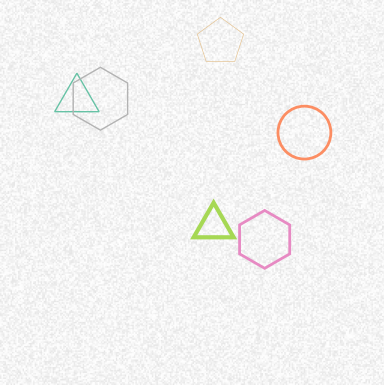[{"shape": "triangle", "thickness": 1, "radius": 0.33, "center": [0.2, 0.743]}, {"shape": "circle", "thickness": 2, "radius": 0.34, "center": [0.791, 0.656]}, {"shape": "hexagon", "thickness": 2, "radius": 0.38, "center": [0.687, 0.378]}, {"shape": "triangle", "thickness": 3, "radius": 0.3, "center": [0.555, 0.414]}, {"shape": "pentagon", "thickness": 0.5, "radius": 0.32, "center": [0.573, 0.892]}, {"shape": "hexagon", "thickness": 1, "radius": 0.41, "center": [0.261, 0.744]}]